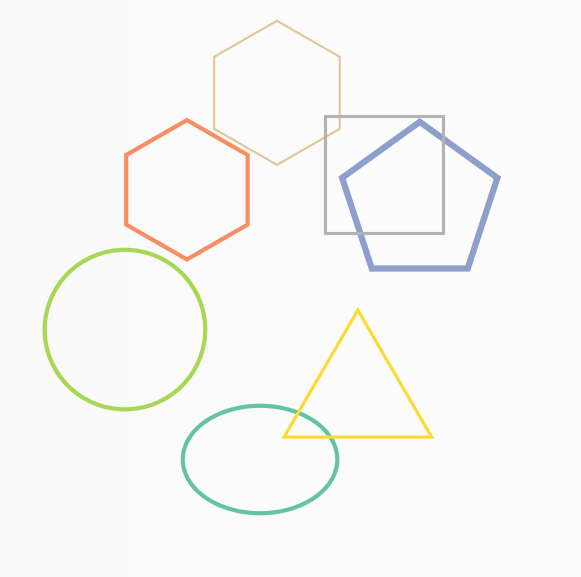[{"shape": "oval", "thickness": 2, "radius": 0.66, "center": [0.447, 0.203]}, {"shape": "hexagon", "thickness": 2, "radius": 0.6, "center": [0.322, 0.671]}, {"shape": "pentagon", "thickness": 3, "radius": 0.7, "center": [0.722, 0.648]}, {"shape": "circle", "thickness": 2, "radius": 0.69, "center": [0.215, 0.428]}, {"shape": "triangle", "thickness": 1.5, "radius": 0.73, "center": [0.616, 0.316]}, {"shape": "hexagon", "thickness": 1, "radius": 0.62, "center": [0.476, 0.838]}, {"shape": "square", "thickness": 1.5, "radius": 0.51, "center": [0.661, 0.696]}]